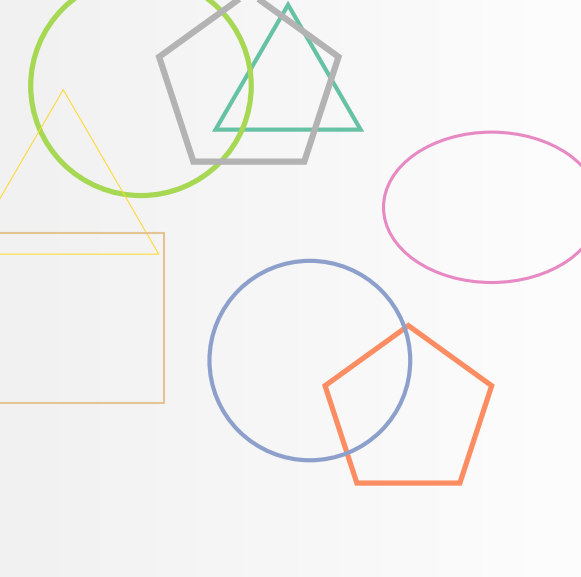[{"shape": "triangle", "thickness": 2, "radius": 0.72, "center": [0.496, 0.847]}, {"shape": "pentagon", "thickness": 2.5, "radius": 0.75, "center": [0.703, 0.285]}, {"shape": "circle", "thickness": 2, "radius": 0.86, "center": [0.533, 0.375]}, {"shape": "oval", "thickness": 1.5, "radius": 0.93, "center": [0.846, 0.64]}, {"shape": "circle", "thickness": 2.5, "radius": 0.95, "center": [0.243, 0.85]}, {"shape": "triangle", "thickness": 0.5, "radius": 0.95, "center": [0.109, 0.654]}, {"shape": "square", "thickness": 1, "radius": 0.74, "center": [0.134, 0.449]}, {"shape": "pentagon", "thickness": 3, "radius": 0.81, "center": [0.428, 0.851]}]